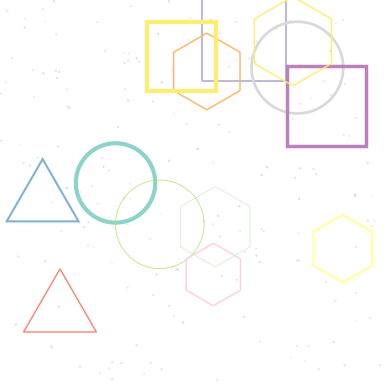[{"shape": "circle", "thickness": 3, "radius": 0.52, "center": [0.3, 0.525]}, {"shape": "hexagon", "thickness": 2, "radius": 0.44, "center": [0.891, 0.354]}, {"shape": "square", "thickness": 1.5, "radius": 0.55, "center": [0.634, 0.899]}, {"shape": "triangle", "thickness": 1, "radius": 0.55, "center": [0.156, 0.192]}, {"shape": "triangle", "thickness": 1.5, "radius": 0.54, "center": [0.111, 0.479]}, {"shape": "hexagon", "thickness": 1, "radius": 0.5, "center": [0.537, 0.814]}, {"shape": "circle", "thickness": 0.5, "radius": 0.58, "center": [0.415, 0.417]}, {"shape": "hexagon", "thickness": 1, "radius": 0.41, "center": [0.554, 0.287]}, {"shape": "circle", "thickness": 2, "radius": 0.6, "center": [0.772, 0.824]}, {"shape": "square", "thickness": 2.5, "radius": 0.52, "center": [0.848, 0.724]}, {"shape": "hexagon", "thickness": 0.5, "radius": 0.52, "center": [0.559, 0.411]}, {"shape": "hexagon", "thickness": 1, "radius": 0.58, "center": [0.761, 0.893]}, {"shape": "square", "thickness": 3, "radius": 0.45, "center": [0.47, 0.854]}]